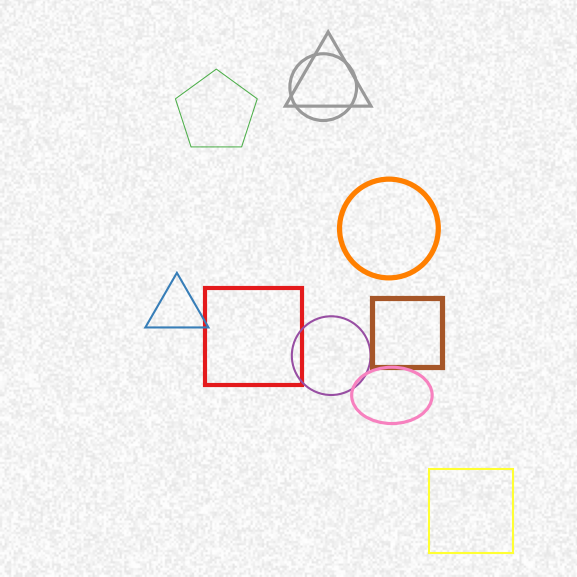[{"shape": "square", "thickness": 2, "radius": 0.42, "center": [0.439, 0.416]}, {"shape": "triangle", "thickness": 1, "radius": 0.32, "center": [0.306, 0.464]}, {"shape": "pentagon", "thickness": 0.5, "radius": 0.37, "center": [0.375, 0.805]}, {"shape": "circle", "thickness": 1, "radius": 0.34, "center": [0.573, 0.383]}, {"shape": "circle", "thickness": 2.5, "radius": 0.43, "center": [0.673, 0.603]}, {"shape": "square", "thickness": 1, "radius": 0.36, "center": [0.816, 0.115]}, {"shape": "square", "thickness": 2.5, "radius": 0.3, "center": [0.705, 0.423]}, {"shape": "oval", "thickness": 1.5, "radius": 0.35, "center": [0.679, 0.314]}, {"shape": "triangle", "thickness": 1.5, "radius": 0.43, "center": [0.568, 0.858]}, {"shape": "circle", "thickness": 1.5, "radius": 0.29, "center": [0.56, 0.848]}]